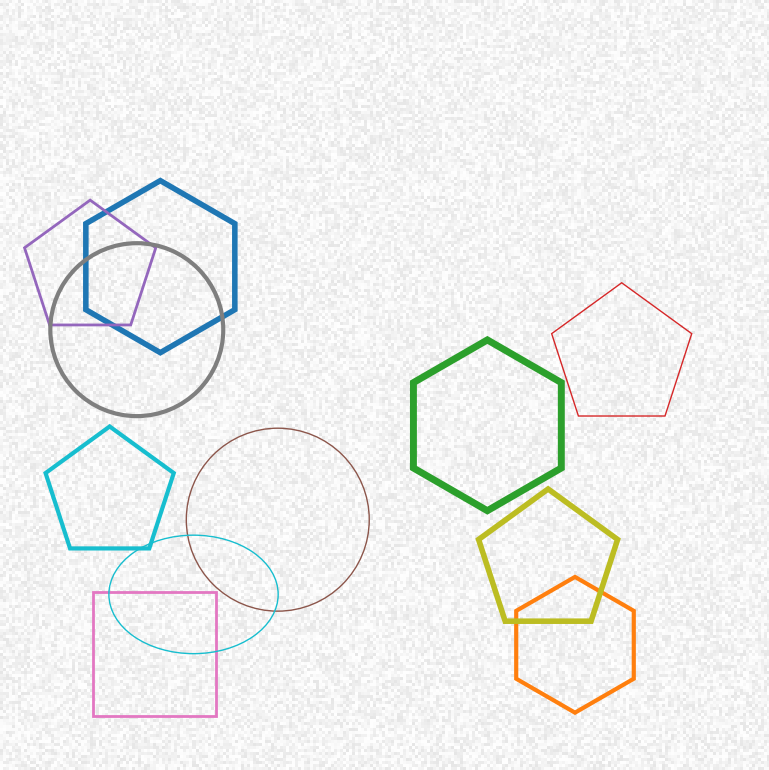[{"shape": "hexagon", "thickness": 2, "radius": 0.56, "center": [0.208, 0.654]}, {"shape": "hexagon", "thickness": 1.5, "radius": 0.44, "center": [0.747, 0.163]}, {"shape": "hexagon", "thickness": 2.5, "radius": 0.55, "center": [0.633, 0.448]}, {"shape": "pentagon", "thickness": 0.5, "radius": 0.48, "center": [0.807, 0.537]}, {"shape": "pentagon", "thickness": 1, "radius": 0.45, "center": [0.117, 0.65]}, {"shape": "circle", "thickness": 0.5, "radius": 0.59, "center": [0.361, 0.325]}, {"shape": "square", "thickness": 1, "radius": 0.4, "center": [0.201, 0.151]}, {"shape": "circle", "thickness": 1.5, "radius": 0.56, "center": [0.178, 0.572]}, {"shape": "pentagon", "thickness": 2, "radius": 0.47, "center": [0.712, 0.27]}, {"shape": "pentagon", "thickness": 1.5, "radius": 0.44, "center": [0.142, 0.359]}, {"shape": "oval", "thickness": 0.5, "radius": 0.55, "center": [0.251, 0.228]}]